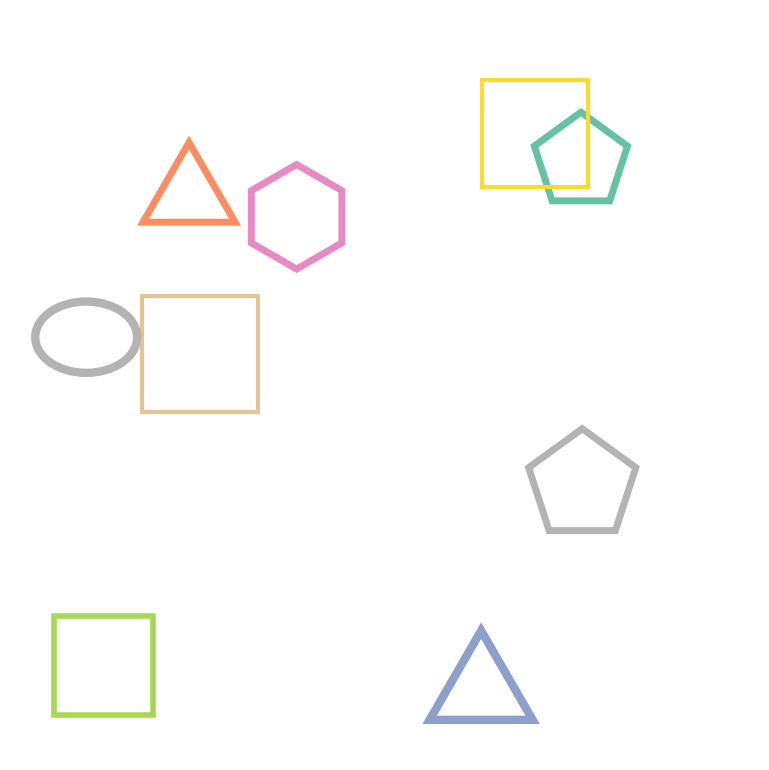[{"shape": "pentagon", "thickness": 2.5, "radius": 0.32, "center": [0.754, 0.791]}, {"shape": "triangle", "thickness": 2.5, "radius": 0.34, "center": [0.245, 0.746]}, {"shape": "triangle", "thickness": 3, "radius": 0.39, "center": [0.625, 0.104]}, {"shape": "hexagon", "thickness": 2.5, "radius": 0.34, "center": [0.385, 0.718]}, {"shape": "square", "thickness": 2, "radius": 0.32, "center": [0.135, 0.136]}, {"shape": "square", "thickness": 1.5, "radius": 0.35, "center": [0.695, 0.827]}, {"shape": "square", "thickness": 1.5, "radius": 0.38, "center": [0.26, 0.541]}, {"shape": "pentagon", "thickness": 2.5, "radius": 0.37, "center": [0.756, 0.37]}, {"shape": "oval", "thickness": 3, "radius": 0.33, "center": [0.112, 0.562]}]